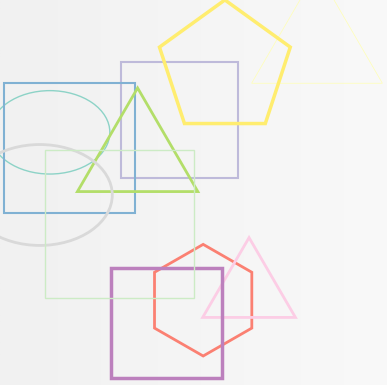[{"shape": "oval", "thickness": 1, "radius": 0.77, "center": [0.129, 0.656]}, {"shape": "triangle", "thickness": 0.5, "radius": 0.97, "center": [0.818, 0.881]}, {"shape": "square", "thickness": 1.5, "radius": 0.75, "center": [0.463, 0.689]}, {"shape": "hexagon", "thickness": 2, "radius": 0.72, "center": [0.524, 0.22]}, {"shape": "square", "thickness": 1.5, "radius": 0.84, "center": [0.18, 0.615]}, {"shape": "triangle", "thickness": 2, "radius": 0.9, "center": [0.355, 0.592]}, {"shape": "triangle", "thickness": 2, "radius": 0.69, "center": [0.643, 0.245]}, {"shape": "oval", "thickness": 2, "radius": 0.94, "center": [0.103, 0.494]}, {"shape": "square", "thickness": 2.5, "radius": 0.72, "center": [0.431, 0.16]}, {"shape": "square", "thickness": 1, "radius": 0.96, "center": [0.309, 0.418]}, {"shape": "pentagon", "thickness": 2.5, "radius": 0.89, "center": [0.58, 0.823]}]